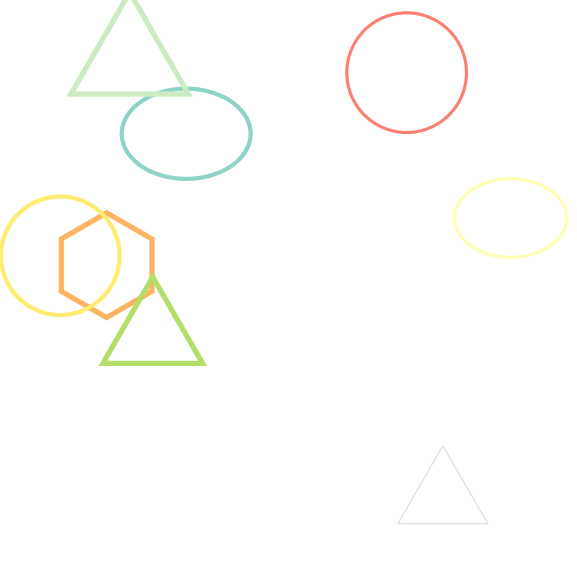[{"shape": "oval", "thickness": 2, "radius": 0.56, "center": [0.322, 0.768]}, {"shape": "oval", "thickness": 1.5, "radius": 0.49, "center": [0.884, 0.621]}, {"shape": "circle", "thickness": 1.5, "radius": 0.52, "center": [0.704, 0.873]}, {"shape": "hexagon", "thickness": 2.5, "radius": 0.45, "center": [0.185, 0.54]}, {"shape": "triangle", "thickness": 2.5, "radius": 0.5, "center": [0.264, 0.42]}, {"shape": "triangle", "thickness": 0.5, "radius": 0.45, "center": [0.767, 0.137]}, {"shape": "triangle", "thickness": 2.5, "radius": 0.59, "center": [0.225, 0.895]}, {"shape": "circle", "thickness": 2, "radius": 0.51, "center": [0.104, 0.556]}]